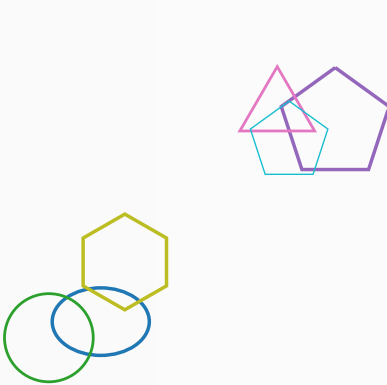[{"shape": "oval", "thickness": 2.5, "radius": 0.63, "center": [0.26, 0.165]}, {"shape": "circle", "thickness": 2, "radius": 0.57, "center": [0.126, 0.123]}, {"shape": "pentagon", "thickness": 2.5, "radius": 0.73, "center": [0.865, 0.678]}, {"shape": "triangle", "thickness": 2, "radius": 0.56, "center": [0.715, 0.716]}, {"shape": "hexagon", "thickness": 2.5, "radius": 0.62, "center": [0.322, 0.32]}, {"shape": "pentagon", "thickness": 1, "radius": 0.53, "center": [0.746, 0.632]}]